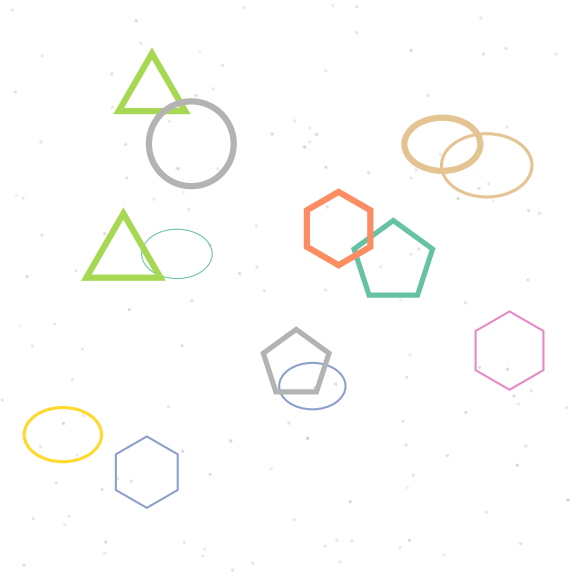[{"shape": "pentagon", "thickness": 2.5, "radius": 0.36, "center": [0.681, 0.546]}, {"shape": "oval", "thickness": 0.5, "radius": 0.31, "center": [0.306, 0.559]}, {"shape": "hexagon", "thickness": 3, "radius": 0.32, "center": [0.586, 0.603]}, {"shape": "hexagon", "thickness": 1, "radius": 0.31, "center": [0.254, 0.182]}, {"shape": "oval", "thickness": 1, "radius": 0.29, "center": [0.541, 0.331]}, {"shape": "hexagon", "thickness": 1, "radius": 0.34, "center": [0.882, 0.392]}, {"shape": "triangle", "thickness": 3, "radius": 0.33, "center": [0.263, 0.84]}, {"shape": "triangle", "thickness": 3, "radius": 0.37, "center": [0.214, 0.555]}, {"shape": "oval", "thickness": 1.5, "radius": 0.34, "center": [0.109, 0.247]}, {"shape": "oval", "thickness": 3, "radius": 0.33, "center": [0.766, 0.749]}, {"shape": "oval", "thickness": 1.5, "radius": 0.39, "center": [0.843, 0.713]}, {"shape": "pentagon", "thickness": 2.5, "radius": 0.3, "center": [0.513, 0.369]}, {"shape": "circle", "thickness": 3, "radius": 0.37, "center": [0.331, 0.75]}]